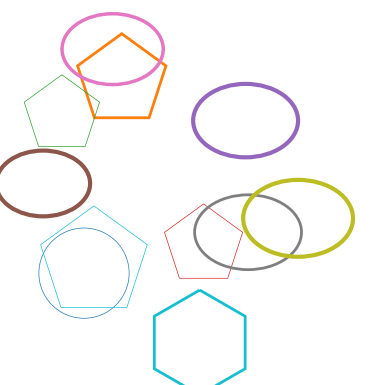[{"shape": "circle", "thickness": 0.5, "radius": 0.59, "center": [0.218, 0.291]}, {"shape": "pentagon", "thickness": 2, "radius": 0.6, "center": [0.316, 0.792]}, {"shape": "pentagon", "thickness": 0.5, "radius": 0.51, "center": [0.161, 0.703]}, {"shape": "pentagon", "thickness": 0.5, "radius": 0.53, "center": [0.529, 0.364]}, {"shape": "oval", "thickness": 3, "radius": 0.68, "center": [0.638, 0.687]}, {"shape": "oval", "thickness": 3, "radius": 0.61, "center": [0.112, 0.523]}, {"shape": "oval", "thickness": 2.5, "radius": 0.66, "center": [0.293, 0.872]}, {"shape": "oval", "thickness": 2, "radius": 0.69, "center": [0.644, 0.397]}, {"shape": "oval", "thickness": 3, "radius": 0.71, "center": [0.774, 0.433]}, {"shape": "pentagon", "thickness": 0.5, "radius": 0.73, "center": [0.244, 0.319]}, {"shape": "hexagon", "thickness": 2, "radius": 0.68, "center": [0.519, 0.11]}]